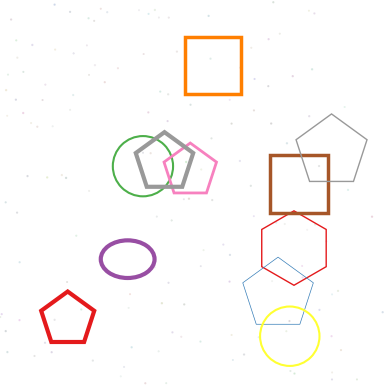[{"shape": "hexagon", "thickness": 1, "radius": 0.48, "center": [0.764, 0.356]}, {"shape": "pentagon", "thickness": 3, "radius": 0.36, "center": [0.176, 0.17]}, {"shape": "pentagon", "thickness": 0.5, "radius": 0.48, "center": [0.722, 0.236]}, {"shape": "circle", "thickness": 1.5, "radius": 0.39, "center": [0.371, 0.568]}, {"shape": "oval", "thickness": 3, "radius": 0.35, "center": [0.332, 0.327]}, {"shape": "square", "thickness": 2.5, "radius": 0.37, "center": [0.553, 0.83]}, {"shape": "circle", "thickness": 1.5, "radius": 0.39, "center": [0.753, 0.127]}, {"shape": "square", "thickness": 2.5, "radius": 0.38, "center": [0.777, 0.522]}, {"shape": "pentagon", "thickness": 2, "radius": 0.36, "center": [0.494, 0.557]}, {"shape": "pentagon", "thickness": 1, "radius": 0.48, "center": [0.861, 0.607]}, {"shape": "pentagon", "thickness": 3, "radius": 0.39, "center": [0.427, 0.578]}]